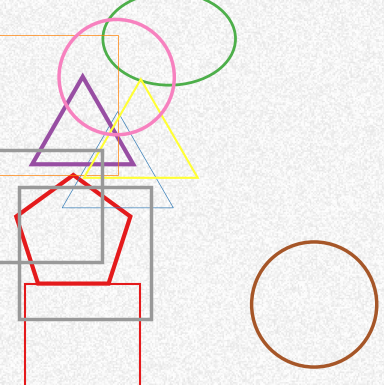[{"shape": "square", "thickness": 1.5, "radius": 0.75, "center": [0.214, 0.111]}, {"shape": "pentagon", "thickness": 3, "radius": 0.78, "center": [0.19, 0.39]}, {"shape": "triangle", "thickness": 0.5, "radius": 0.83, "center": [0.306, 0.544]}, {"shape": "oval", "thickness": 2, "radius": 0.86, "center": [0.439, 0.899]}, {"shape": "triangle", "thickness": 3, "radius": 0.76, "center": [0.215, 0.649]}, {"shape": "square", "thickness": 0.5, "radius": 0.91, "center": [0.123, 0.727]}, {"shape": "triangle", "thickness": 1.5, "radius": 0.85, "center": [0.366, 0.624]}, {"shape": "circle", "thickness": 2.5, "radius": 0.81, "center": [0.816, 0.209]}, {"shape": "circle", "thickness": 2.5, "radius": 0.75, "center": [0.303, 0.8]}, {"shape": "square", "thickness": 2.5, "radius": 0.86, "center": [0.22, 0.344]}, {"shape": "square", "thickness": 2.5, "radius": 0.73, "center": [0.119, 0.465]}]